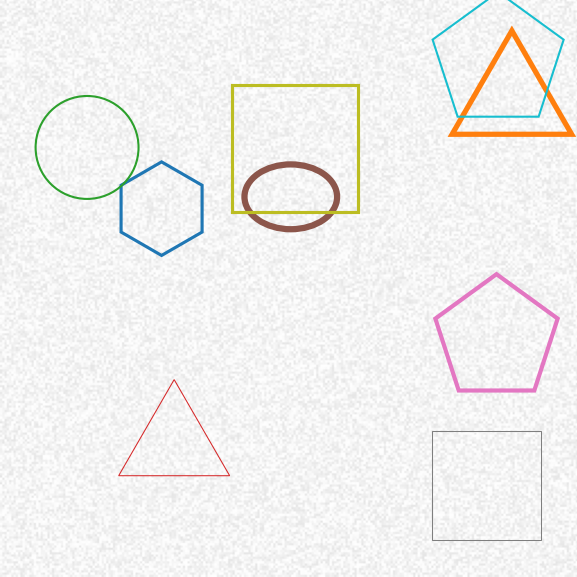[{"shape": "hexagon", "thickness": 1.5, "radius": 0.4, "center": [0.28, 0.638]}, {"shape": "triangle", "thickness": 2.5, "radius": 0.6, "center": [0.886, 0.826]}, {"shape": "circle", "thickness": 1, "radius": 0.45, "center": [0.151, 0.744]}, {"shape": "triangle", "thickness": 0.5, "radius": 0.55, "center": [0.302, 0.231]}, {"shape": "oval", "thickness": 3, "radius": 0.4, "center": [0.504, 0.658]}, {"shape": "pentagon", "thickness": 2, "radius": 0.56, "center": [0.86, 0.413]}, {"shape": "square", "thickness": 0.5, "radius": 0.47, "center": [0.842, 0.158]}, {"shape": "square", "thickness": 1.5, "radius": 0.55, "center": [0.51, 0.742]}, {"shape": "pentagon", "thickness": 1, "radius": 0.6, "center": [0.863, 0.894]}]